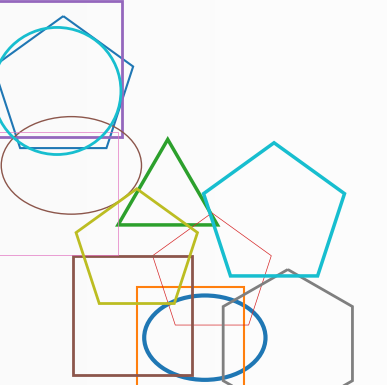[{"shape": "pentagon", "thickness": 1.5, "radius": 0.95, "center": [0.163, 0.769]}, {"shape": "oval", "thickness": 3, "radius": 0.78, "center": [0.529, 0.123]}, {"shape": "square", "thickness": 1.5, "radius": 0.69, "center": [0.492, 0.117]}, {"shape": "triangle", "thickness": 2.5, "radius": 0.74, "center": [0.433, 0.49]}, {"shape": "pentagon", "thickness": 0.5, "radius": 0.81, "center": [0.547, 0.286]}, {"shape": "square", "thickness": 2, "radius": 0.89, "center": [0.139, 0.821]}, {"shape": "oval", "thickness": 1, "radius": 0.9, "center": [0.184, 0.57]}, {"shape": "square", "thickness": 2, "radius": 0.77, "center": [0.342, 0.181]}, {"shape": "square", "thickness": 0.5, "radius": 0.8, "center": [0.145, 0.497]}, {"shape": "hexagon", "thickness": 2, "radius": 0.96, "center": [0.743, 0.107]}, {"shape": "pentagon", "thickness": 2, "radius": 0.82, "center": [0.353, 0.345]}, {"shape": "circle", "thickness": 2, "radius": 0.83, "center": [0.147, 0.764]}, {"shape": "pentagon", "thickness": 2.5, "radius": 0.96, "center": [0.707, 0.438]}]